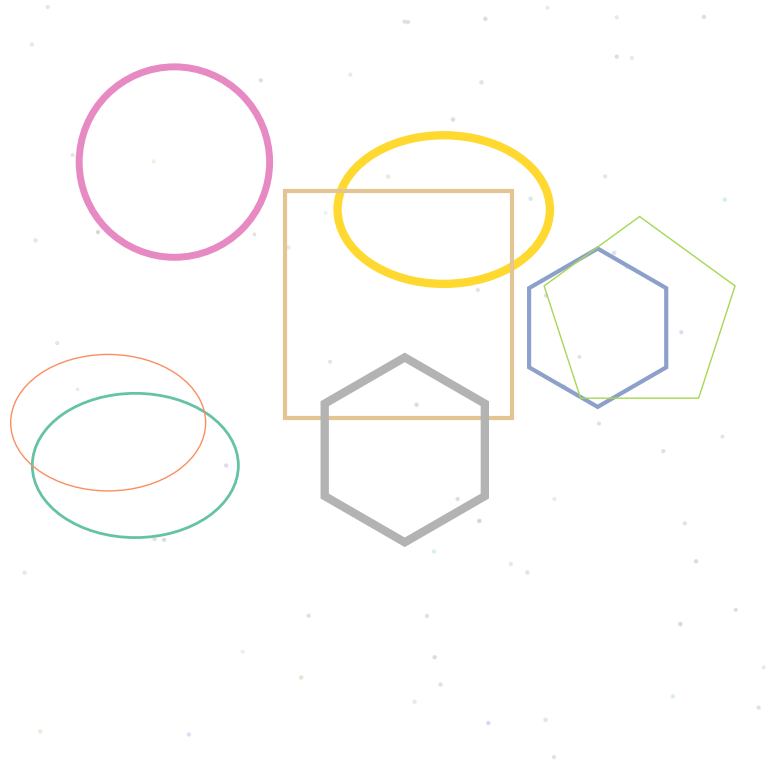[{"shape": "oval", "thickness": 1, "radius": 0.67, "center": [0.176, 0.396]}, {"shape": "oval", "thickness": 0.5, "radius": 0.63, "center": [0.14, 0.451]}, {"shape": "hexagon", "thickness": 1.5, "radius": 0.51, "center": [0.776, 0.574]}, {"shape": "circle", "thickness": 2.5, "radius": 0.62, "center": [0.226, 0.79]}, {"shape": "pentagon", "thickness": 0.5, "radius": 0.65, "center": [0.831, 0.588]}, {"shape": "oval", "thickness": 3, "radius": 0.69, "center": [0.576, 0.728]}, {"shape": "square", "thickness": 1.5, "radius": 0.74, "center": [0.518, 0.605]}, {"shape": "hexagon", "thickness": 3, "radius": 0.6, "center": [0.526, 0.416]}]